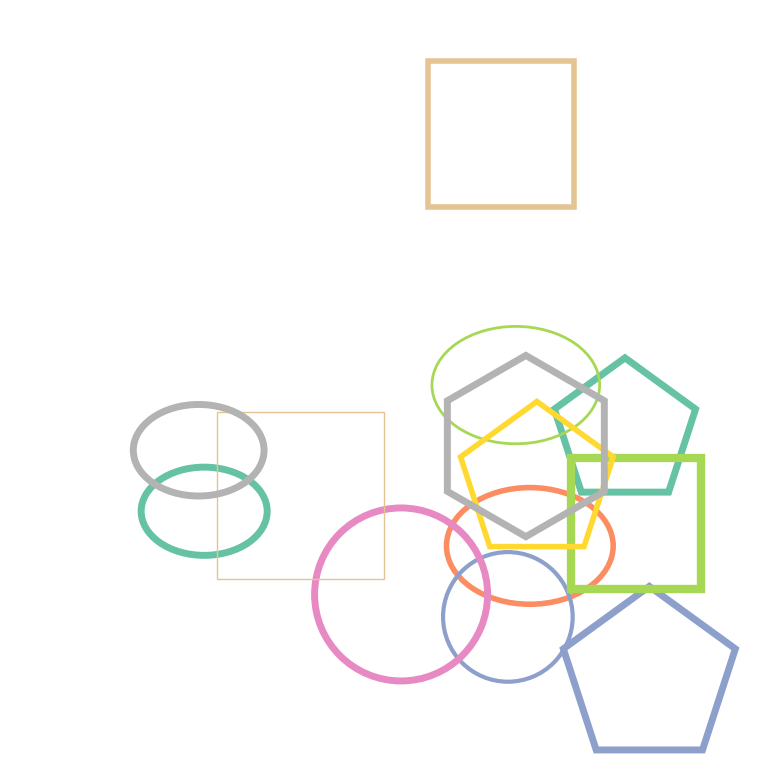[{"shape": "pentagon", "thickness": 2.5, "radius": 0.48, "center": [0.812, 0.439]}, {"shape": "oval", "thickness": 2.5, "radius": 0.41, "center": [0.265, 0.336]}, {"shape": "oval", "thickness": 2, "radius": 0.54, "center": [0.688, 0.291]}, {"shape": "circle", "thickness": 1.5, "radius": 0.42, "center": [0.66, 0.199]}, {"shape": "pentagon", "thickness": 2.5, "radius": 0.59, "center": [0.843, 0.121]}, {"shape": "circle", "thickness": 2.5, "radius": 0.56, "center": [0.521, 0.228]}, {"shape": "oval", "thickness": 1, "radius": 0.54, "center": [0.67, 0.5]}, {"shape": "square", "thickness": 3, "radius": 0.42, "center": [0.826, 0.321]}, {"shape": "pentagon", "thickness": 2, "radius": 0.52, "center": [0.697, 0.374]}, {"shape": "square", "thickness": 2, "radius": 0.47, "center": [0.65, 0.826]}, {"shape": "square", "thickness": 0.5, "radius": 0.54, "center": [0.39, 0.356]}, {"shape": "oval", "thickness": 2.5, "radius": 0.42, "center": [0.258, 0.415]}, {"shape": "hexagon", "thickness": 2.5, "radius": 0.59, "center": [0.683, 0.421]}]